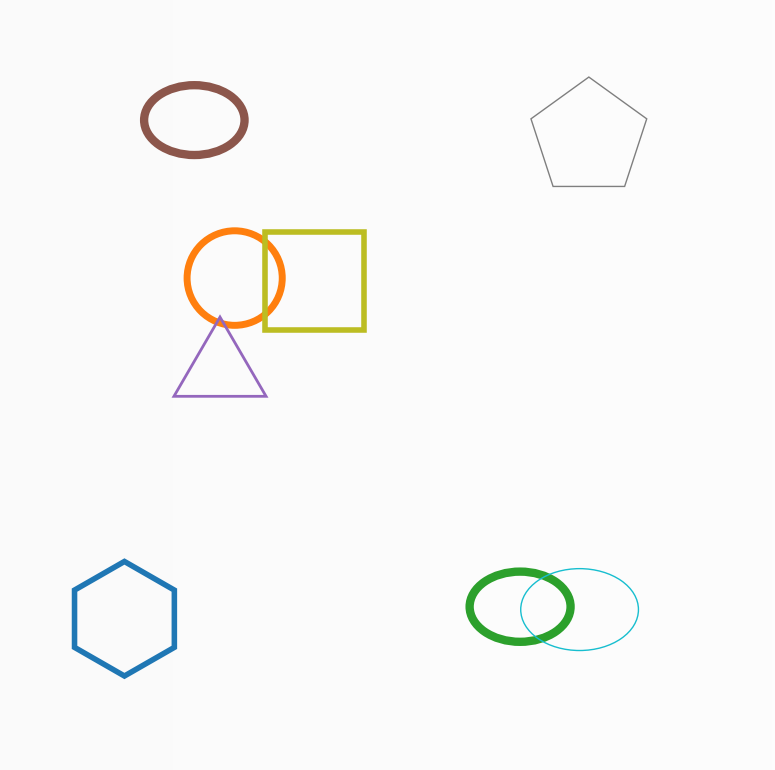[{"shape": "hexagon", "thickness": 2, "radius": 0.37, "center": [0.161, 0.196]}, {"shape": "circle", "thickness": 2.5, "radius": 0.31, "center": [0.303, 0.639]}, {"shape": "oval", "thickness": 3, "radius": 0.33, "center": [0.671, 0.212]}, {"shape": "triangle", "thickness": 1, "radius": 0.34, "center": [0.284, 0.52]}, {"shape": "oval", "thickness": 3, "radius": 0.32, "center": [0.251, 0.844]}, {"shape": "pentagon", "thickness": 0.5, "radius": 0.39, "center": [0.76, 0.821]}, {"shape": "square", "thickness": 2, "radius": 0.32, "center": [0.405, 0.635]}, {"shape": "oval", "thickness": 0.5, "radius": 0.38, "center": [0.748, 0.208]}]